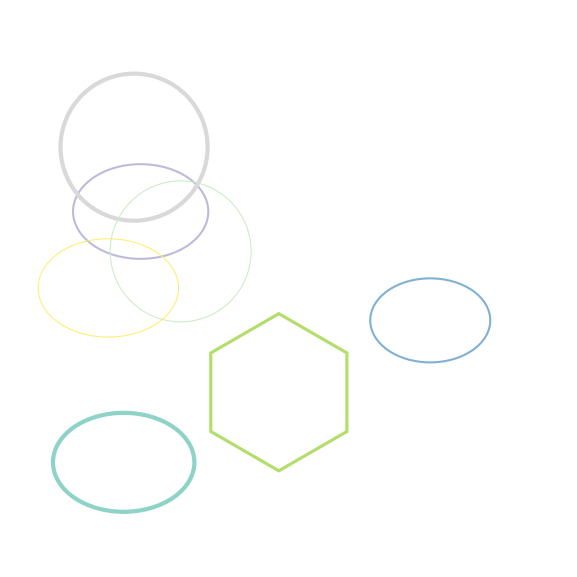[{"shape": "oval", "thickness": 2, "radius": 0.61, "center": [0.214, 0.199]}, {"shape": "oval", "thickness": 1, "radius": 0.59, "center": [0.244, 0.633]}, {"shape": "oval", "thickness": 1, "radius": 0.52, "center": [0.745, 0.444]}, {"shape": "hexagon", "thickness": 1.5, "radius": 0.68, "center": [0.483, 0.32]}, {"shape": "circle", "thickness": 2, "radius": 0.64, "center": [0.232, 0.744]}, {"shape": "circle", "thickness": 0.5, "radius": 0.61, "center": [0.313, 0.564]}, {"shape": "oval", "thickness": 0.5, "radius": 0.61, "center": [0.188, 0.501]}]